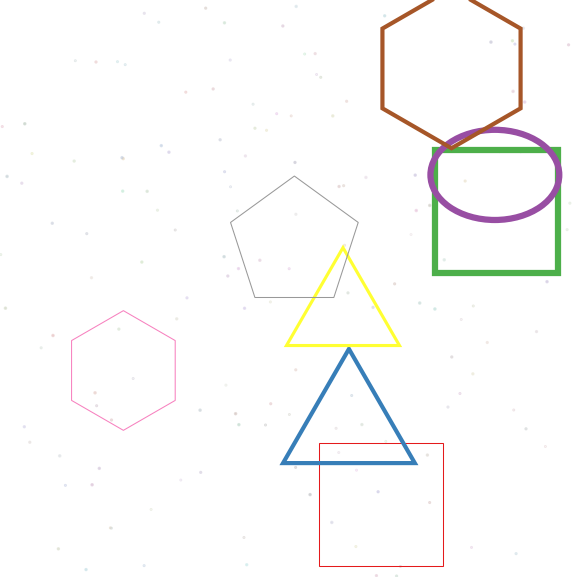[{"shape": "square", "thickness": 0.5, "radius": 0.53, "center": [0.66, 0.126]}, {"shape": "triangle", "thickness": 2, "radius": 0.66, "center": [0.604, 0.263]}, {"shape": "square", "thickness": 3, "radius": 0.53, "center": [0.859, 0.633]}, {"shape": "oval", "thickness": 3, "radius": 0.56, "center": [0.857, 0.696]}, {"shape": "triangle", "thickness": 1.5, "radius": 0.56, "center": [0.594, 0.457]}, {"shape": "hexagon", "thickness": 2, "radius": 0.69, "center": [0.782, 0.881]}, {"shape": "hexagon", "thickness": 0.5, "radius": 0.52, "center": [0.214, 0.358]}, {"shape": "pentagon", "thickness": 0.5, "radius": 0.58, "center": [0.51, 0.578]}]